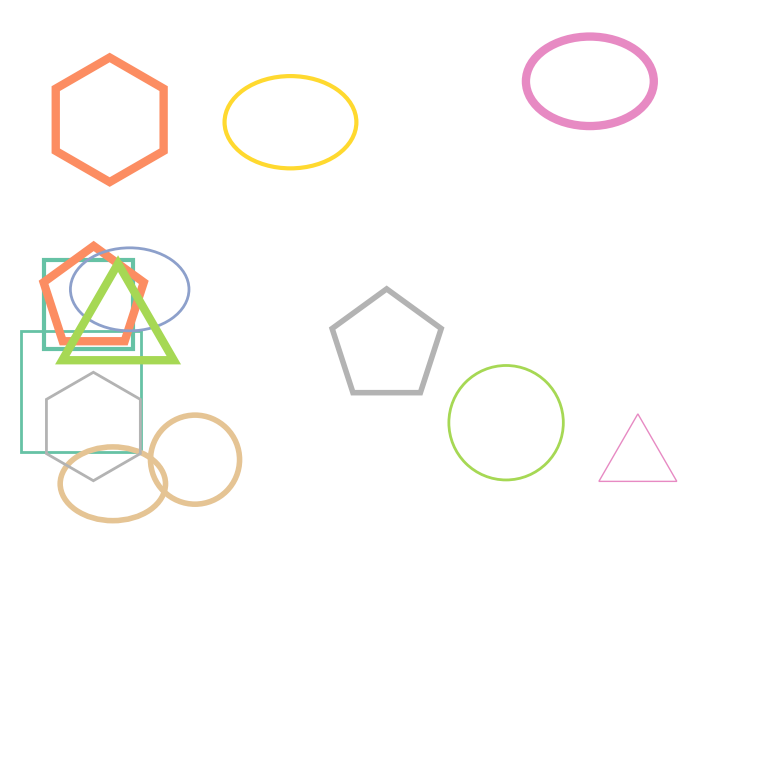[{"shape": "square", "thickness": 1.5, "radius": 0.29, "center": [0.115, 0.605]}, {"shape": "square", "thickness": 1, "radius": 0.39, "center": [0.106, 0.492]}, {"shape": "hexagon", "thickness": 3, "radius": 0.4, "center": [0.142, 0.844]}, {"shape": "pentagon", "thickness": 3, "radius": 0.34, "center": [0.122, 0.612]}, {"shape": "oval", "thickness": 1, "radius": 0.39, "center": [0.168, 0.624]}, {"shape": "triangle", "thickness": 0.5, "radius": 0.29, "center": [0.828, 0.404]}, {"shape": "oval", "thickness": 3, "radius": 0.42, "center": [0.766, 0.894]}, {"shape": "triangle", "thickness": 3, "radius": 0.42, "center": [0.153, 0.574]}, {"shape": "circle", "thickness": 1, "radius": 0.37, "center": [0.657, 0.451]}, {"shape": "oval", "thickness": 1.5, "radius": 0.43, "center": [0.377, 0.841]}, {"shape": "oval", "thickness": 2, "radius": 0.34, "center": [0.147, 0.372]}, {"shape": "circle", "thickness": 2, "radius": 0.29, "center": [0.253, 0.403]}, {"shape": "hexagon", "thickness": 1, "radius": 0.35, "center": [0.121, 0.446]}, {"shape": "pentagon", "thickness": 2, "radius": 0.37, "center": [0.502, 0.55]}]